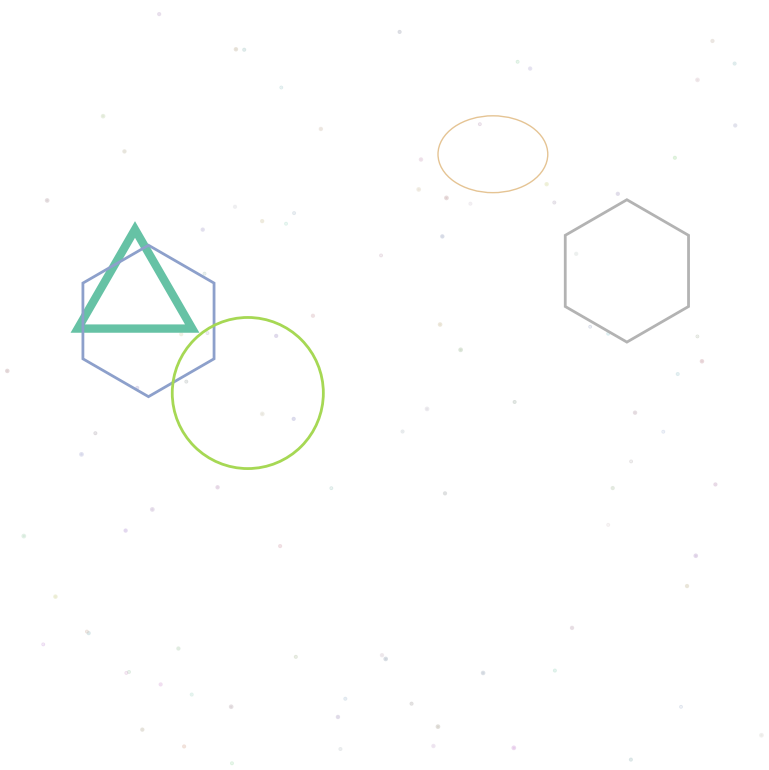[{"shape": "triangle", "thickness": 3, "radius": 0.43, "center": [0.175, 0.616]}, {"shape": "hexagon", "thickness": 1, "radius": 0.49, "center": [0.193, 0.583]}, {"shape": "circle", "thickness": 1, "radius": 0.49, "center": [0.322, 0.49]}, {"shape": "oval", "thickness": 0.5, "radius": 0.36, "center": [0.64, 0.8]}, {"shape": "hexagon", "thickness": 1, "radius": 0.46, "center": [0.814, 0.648]}]